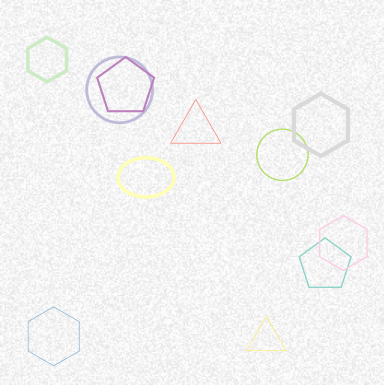[{"shape": "pentagon", "thickness": 1, "radius": 0.35, "center": [0.844, 0.311]}, {"shape": "oval", "thickness": 2.5, "radius": 0.36, "center": [0.379, 0.539]}, {"shape": "circle", "thickness": 2, "radius": 0.43, "center": [0.311, 0.767]}, {"shape": "triangle", "thickness": 0.5, "radius": 0.38, "center": [0.509, 0.666]}, {"shape": "hexagon", "thickness": 0.5, "radius": 0.38, "center": [0.139, 0.126]}, {"shape": "circle", "thickness": 1, "radius": 0.33, "center": [0.734, 0.598]}, {"shape": "hexagon", "thickness": 1, "radius": 0.36, "center": [0.892, 0.369]}, {"shape": "hexagon", "thickness": 3, "radius": 0.41, "center": [0.834, 0.676]}, {"shape": "pentagon", "thickness": 1.5, "radius": 0.39, "center": [0.326, 0.774]}, {"shape": "hexagon", "thickness": 2.5, "radius": 0.29, "center": [0.123, 0.845]}, {"shape": "triangle", "thickness": 0.5, "radius": 0.3, "center": [0.692, 0.119]}]